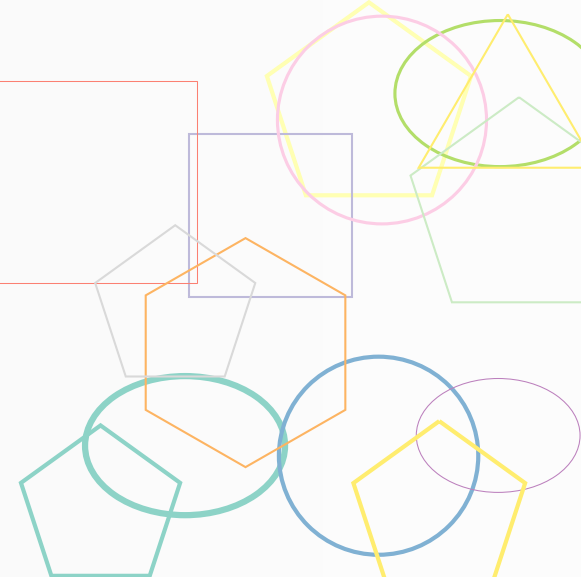[{"shape": "oval", "thickness": 3, "radius": 0.86, "center": [0.318, 0.227]}, {"shape": "pentagon", "thickness": 2, "radius": 0.72, "center": [0.173, 0.119]}, {"shape": "pentagon", "thickness": 2, "radius": 0.92, "center": [0.635, 0.81]}, {"shape": "square", "thickness": 1, "radius": 0.7, "center": [0.465, 0.626]}, {"shape": "square", "thickness": 0.5, "radius": 0.88, "center": [0.165, 0.684]}, {"shape": "circle", "thickness": 2, "radius": 0.86, "center": [0.651, 0.21]}, {"shape": "hexagon", "thickness": 1, "radius": 0.99, "center": [0.422, 0.389]}, {"shape": "oval", "thickness": 1.5, "radius": 0.9, "center": [0.86, 0.837]}, {"shape": "circle", "thickness": 1.5, "radius": 0.9, "center": [0.657, 0.791]}, {"shape": "pentagon", "thickness": 1, "radius": 0.72, "center": [0.301, 0.464]}, {"shape": "oval", "thickness": 0.5, "radius": 0.7, "center": [0.857, 0.245]}, {"shape": "pentagon", "thickness": 1, "radius": 0.98, "center": [0.893, 0.634]}, {"shape": "triangle", "thickness": 1, "radius": 0.89, "center": [0.874, 0.797]}, {"shape": "pentagon", "thickness": 2, "radius": 0.78, "center": [0.756, 0.115]}]